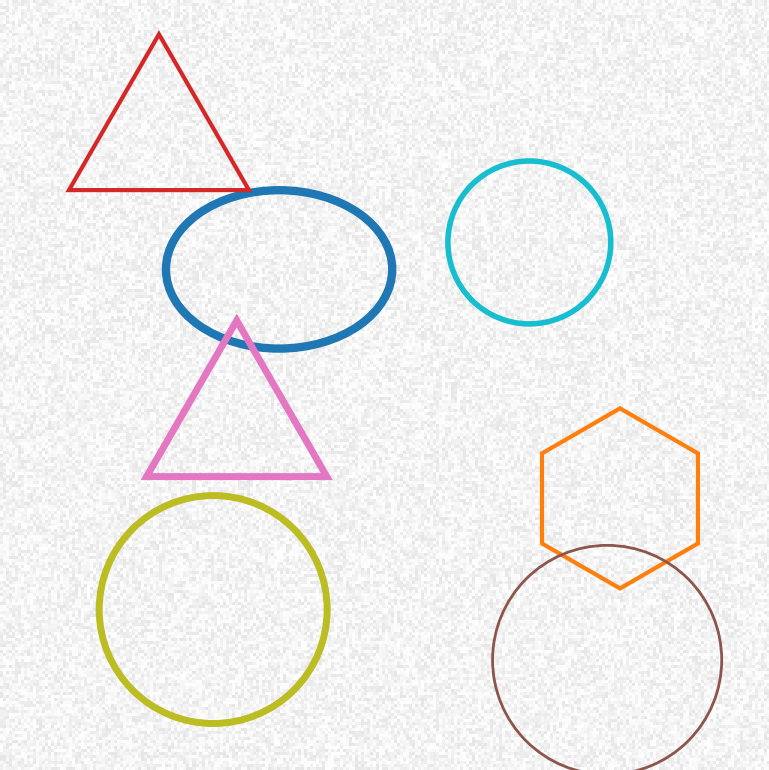[{"shape": "oval", "thickness": 3, "radius": 0.73, "center": [0.362, 0.65]}, {"shape": "hexagon", "thickness": 1.5, "radius": 0.58, "center": [0.805, 0.353]}, {"shape": "triangle", "thickness": 1.5, "radius": 0.67, "center": [0.206, 0.821]}, {"shape": "circle", "thickness": 1, "radius": 0.74, "center": [0.788, 0.143]}, {"shape": "triangle", "thickness": 2.5, "radius": 0.68, "center": [0.307, 0.449]}, {"shape": "circle", "thickness": 2.5, "radius": 0.74, "center": [0.277, 0.208]}, {"shape": "circle", "thickness": 2, "radius": 0.53, "center": [0.687, 0.685]}]